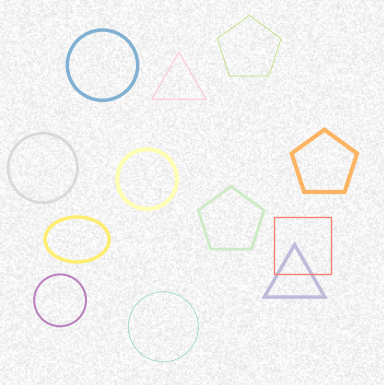[{"shape": "circle", "thickness": 0.5, "radius": 0.46, "center": [0.424, 0.151]}, {"shape": "circle", "thickness": 3, "radius": 0.39, "center": [0.382, 0.535]}, {"shape": "triangle", "thickness": 2.5, "radius": 0.45, "center": [0.765, 0.274]}, {"shape": "square", "thickness": 1, "radius": 0.37, "center": [0.787, 0.362]}, {"shape": "circle", "thickness": 2.5, "radius": 0.46, "center": [0.266, 0.831]}, {"shape": "pentagon", "thickness": 3, "radius": 0.45, "center": [0.843, 0.574]}, {"shape": "pentagon", "thickness": 0.5, "radius": 0.44, "center": [0.647, 0.873]}, {"shape": "triangle", "thickness": 1, "radius": 0.41, "center": [0.465, 0.783]}, {"shape": "circle", "thickness": 2, "radius": 0.45, "center": [0.111, 0.564]}, {"shape": "circle", "thickness": 1.5, "radius": 0.34, "center": [0.156, 0.22]}, {"shape": "pentagon", "thickness": 2, "radius": 0.45, "center": [0.6, 0.426]}, {"shape": "oval", "thickness": 2.5, "radius": 0.42, "center": [0.2, 0.378]}]